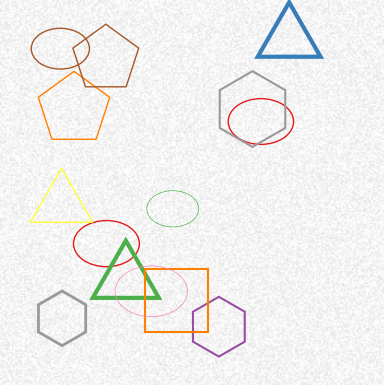[{"shape": "oval", "thickness": 1, "radius": 0.43, "center": [0.276, 0.367]}, {"shape": "oval", "thickness": 1, "radius": 0.42, "center": [0.678, 0.684]}, {"shape": "triangle", "thickness": 3, "radius": 0.47, "center": [0.751, 0.9]}, {"shape": "triangle", "thickness": 3, "radius": 0.5, "center": [0.327, 0.276]}, {"shape": "oval", "thickness": 0.5, "radius": 0.34, "center": [0.449, 0.458]}, {"shape": "hexagon", "thickness": 1.5, "radius": 0.39, "center": [0.568, 0.151]}, {"shape": "pentagon", "thickness": 1, "radius": 0.49, "center": [0.192, 0.717]}, {"shape": "square", "thickness": 1.5, "radius": 0.41, "center": [0.458, 0.218]}, {"shape": "triangle", "thickness": 1, "radius": 0.47, "center": [0.16, 0.469]}, {"shape": "pentagon", "thickness": 1, "radius": 0.45, "center": [0.275, 0.847]}, {"shape": "oval", "thickness": 1, "radius": 0.38, "center": [0.157, 0.874]}, {"shape": "oval", "thickness": 0.5, "radius": 0.47, "center": [0.393, 0.243]}, {"shape": "hexagon", "thickness": 2, "radius": 0.35, "center": [0.161, 0.173]}, {"shape": "hexagon", "thickness": 1.5, "radius": 0.49, "center": [0.656, 0.717]}]